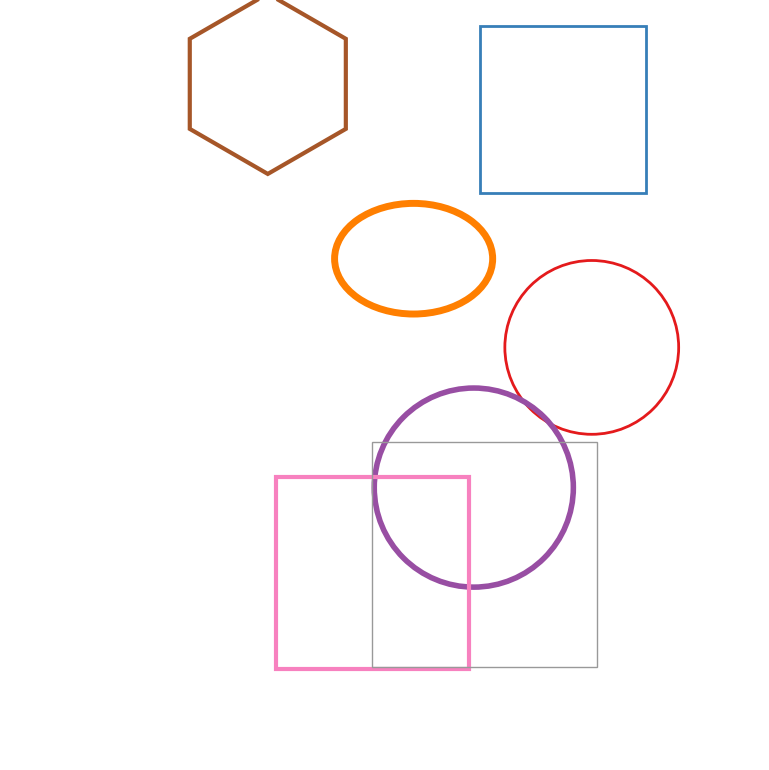[{"shape": "circle", "thickness": 1, "radius": 0.56, "center": [0.769, 0.549]}, {"shape": "square", "thickness": 1, "radius": 0.54, "center": [0.731, 0.858]}, {"shape": "circle", "thickness": 2, "radius": 0.65, "center": [0.615, 0.367]}, {"shape": "oval", "thickness": 2.5, "radius": 0.51, "center": [0.537, 0.664]}, {"shape": "hexagon", "thickness": 1.5, "radius": 0.59, "center": [0.348, 0.891]}, {"shape": "square", "thickness": 1.5, "radius": 0.62, "center": [0.484, 0.256]}, {"shape": "square", "thickness": 0.5, "radius": 0.73, "center": [0.629, 0.28]}]